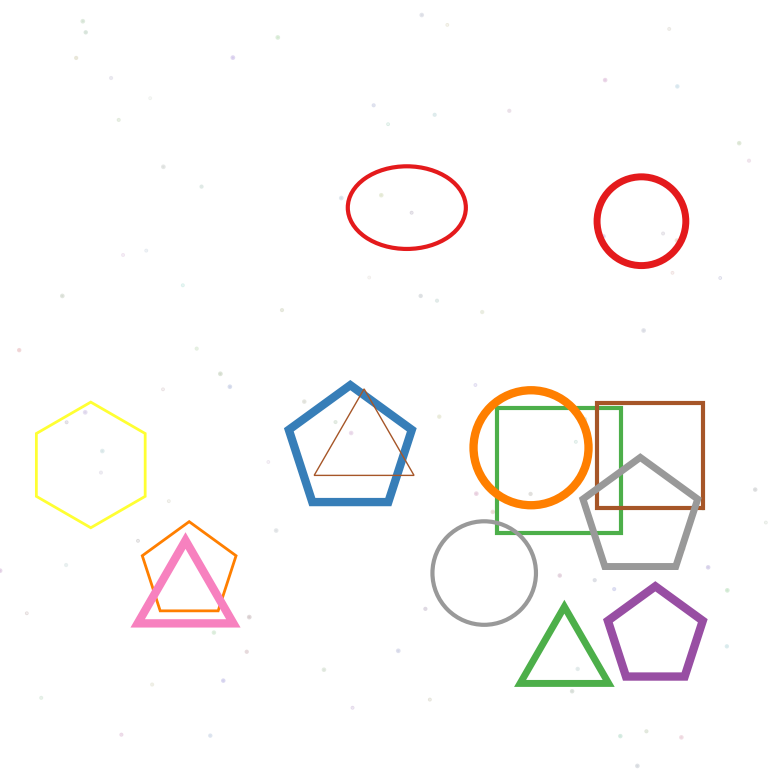[{"shape": "circle", "thickness": 2.5, "radius": 0.29, "center": [0.833, 0.713]}, {"shape": "oval", "thickness": 1.5, "radius": 0.38, "center": [0.528, 0.73]}, {"shape": "pentagon", "thickness": 3, "radius": 0.42, "center": [0.455, 0.416]}, {"shape": "square", "thickness": 1.5, "radius": 0.4, "center": [0.726, 0.389]}, {"shape": "triangle", "thickness": 2.5, "radius": 0.33, "center": [0.733, 0.146]}, {"shape": "pentagon", "thickness": 3, "radius": 0.32, "center": [0.851, 0.174]}, {"shape": "circle", "thickness": 3, "radius": 0.37, "center": [0.69, 0.419]}, {"shape": "pentagon", "thickness": 1, "radius": 0.32, "center": [0.246, 0.258]}, {"shape": "hexagon", "thickness": 1, "radius": 0.41, "center": [0.118, 0.396]}, {"shape": "square", "thickness": 1.5, "radius": 0.34, "center": [0.844, 0.409]}, {"shape": "triangle", "thickness": 0.5, "radius": 0.37, "center": [0.473, 0.42]}, {"shape": "triangle", "thickness": 3, "radius": 0.36, "center": [0.241, 0.226]}, {"shape": "pentagon", "thickness": 2.5, "radius": 0.39, "center": [0.832, 0.328]}, {"shape": "circle", "thickness": 1.5, "radius": 0.34, "center": [0.629, 0.256]}]